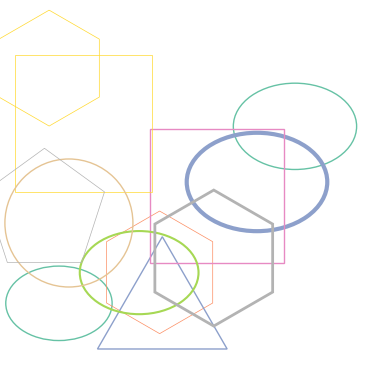[{"shape": "oval", "thickness": 1, "radius": 0.69, "center": [0.153, 0.212]}, {"shape": "oval", "thickness": 1, "radius": 0.8, "center": [0.766, 0.672]}, {"shape": "hexagon", "thickness": 0.5, "radius": 0.8, "center": [0.415, 0.293]}, {"shape": "triangle", "thickness": 1, "radius": 0.97, "center": [0.422, 0.191]}, {"shape": "oval", "thickness": 3, "radius": 0.91, "center": [0.668, 0.527]}, {"shape": "square", "thickness": 1, "radius": 0.87, "center": [0.564, 0.492]}, {"shape": "oval", "thickness": 1.5, "radius": 0.77, "center": [0.361, 0.292]}, {"shape": "square", "thickness": 0.5, "radius": 0.89, "center": [0.217, 0.679]}, {"shape": "hexagon", "thickness": 0.5, "radius": 0.75, "center": [0.128, 0.823]}, {"shape": "circle", "thickness": 1, "radius": 0.83, "center": [0.179, 0.421]}, {"shape": "hexagon", "thickness": 2, "radius": 0.88, "center": [0.555, 0.33]}, {"shape": "pentagon", "thickness": 0.5, "radius": 0.82, "center": [0.115, 0.451]}]